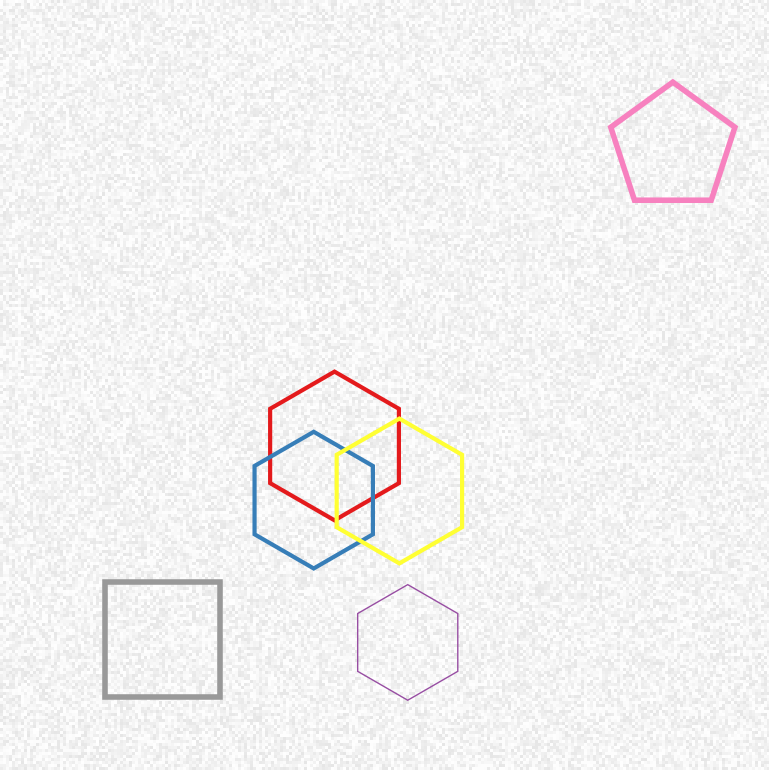[{"shape": "hexagon", "thickness": 1.5, "radius": 0.48, "center": [0.434, 0.421]}, {"shape": "hexagon", "thickness": 1.5, "radius": 0.44, "center": [0.407, 0.35]}, {"shape": "hexagon", "thickness": 0.5, "radius": 0.38, "center": [0.53, 0.166]}, {"shape": "hexagon", "thickness": 1.5, "radius": 0.47, "center": [0.519, 0.362]}, {"shape": "pentagon", "thickness": 2, "radius": 0.42, "center": [0.874, 0.809]}, {"shape": "square", "thickness": 2, "radius": 0.37, "center": [0.211, 0.169]}]